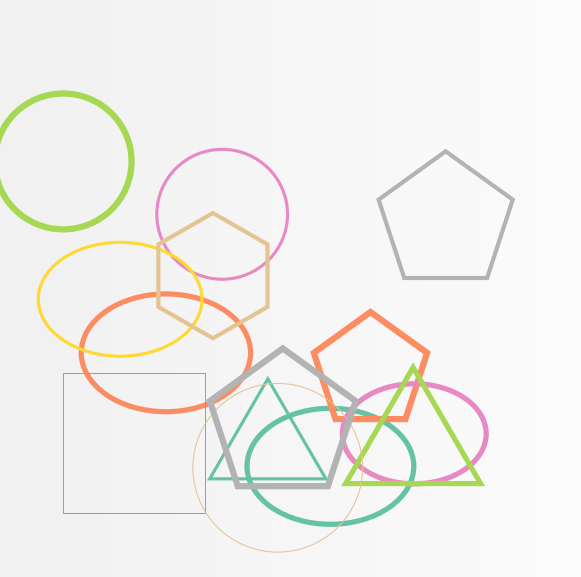[{"shape": "oval", "thickness": 2.5, "radius": 0.72, "center": [0.568, 0.192]}, {"shape": "triangle", "thickness": 1.5, "radius": 0.58, "center": [0.461, 0.228]}, {"shape": "oval", "thickness": 2.5, "radius": 0.73, "center": [0.285, 0.388]}, {"shape": "pentagon", "thickness": 3, "radius": 0.51, "center": [0.637, 0.356]}, {"shape": "square", "thickness": 0.5, "radius": 0.61, "center": [0.231, 0.232]}, {"shape": "oval", "thickness": 2.5, "radius": 0.62, "center": [0.713, 0.248]}, {"shape": "circle", "thickness": 1.5, "radius": 0.56, "center": [0.382, 0.628]}, {"shape": "triangle", "thickness": 2.5, "radius": 0.67, "center": [0.711, 0.229]}, {"shape": "circle", "thickness": 3, "radius": 0.59, "center": [0.109, 0.72]}, {"shape": "oval", "thickness": 1.5, "radius": 0.7, "center": [0.207, 0.481]}, {"shape": "hexagon", "thickness": 2, "radius": 0.54, "center": [0.366, 0.522]}, {"shape": "circle", "thickness": 0.5, "radius": 0.73, "center": [0.478, 0.189]}, {"shape": "pentagon", "thickness": 2, "radius": 0.61, "center": [0.767, 0.616]}, {"shape": "pentagon", "thickness": 3, "radius": 0.66, "center": [0.487, 0.264]}]